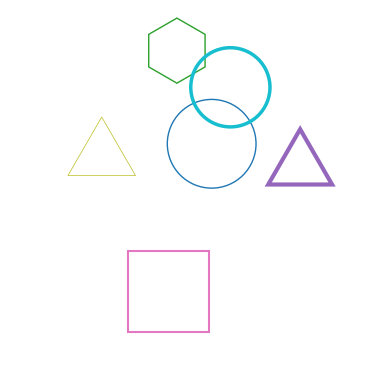[{"shape": "circle", "thickness": 1, "radius": 0.58, "center": [0.55, 0.627]}, {"shape": "hexagon", "thickness": 1, "radius": 0.42, "center": [0.459, 0.868]}, {"shape": "triangle", "thickness": 3, "radius": 0.48, "center": [0.78, 0.569]}, {"shape": "square", "thickness": 1.5, "radius": 0.52, "center": [0.438, 0.243]}, {"shape": "triangle", "thickness": 0.5, "radius": 0.51, "center": [0.264, 0.595]}, {"shape": "circle", "thickness": 2.5, "radius": 0.51, "center": [0.598, 0.773]}]